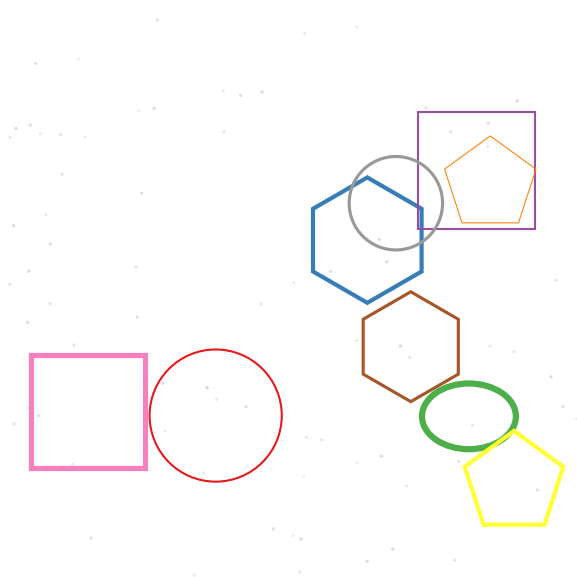[{"shape": "circle", "thickness": 1, "radius": 0.57, "center": [0.373, 0.28]}, {"shape": "hexagon", "thickness": 2, "radius": 0.54, "center": [0.636, 0.583]}, {"shape": "oval", "thickness": 3, "radius": 0.41, "center": [0.812, 0.278]}, {"shape": "square", "thickness": 1, "radius": 0.51, "center": [0.825, 0.704]}, {"shape": "pentagon", "thickness": 0.5, "radius": 0.42, "center": [0.849, 0.681]}, {"shape": "pentagon", "thickness": 2, "radius": 0.45, "center": [0.89, 0.163]}, {"shape": "hexagon", "thickness": 1.5, "radius": 0.48, "center": [0.711, 0.399]}, {"shape": "square", "thickness": 2.5, "radius": 0.49, "center": [0.152, 0.287]}, {"shape": "circle", "thickness": 1.5, "radius": 0.4, "center": [0.685, 0.647]}]